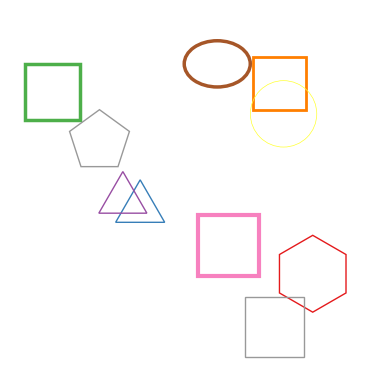[{"shape": "hexagon", "thickness": 1, "radius": 0.5, "center": [0.812, 0.289]}, {"shape": "triangle", "thickness": 1, "radius": 0.37, "center": [0.364, 0.459]}, {"shape": "square", "thickness": 2.5, "radius": 0.36, "center": [0.137, 0.761]}, {"shape": "triangle", "thickness": 1, "radius": 0.36, "center": [0.319, 0.482]}, {"shape": "square", "thickness": 2, "radius": 0.34, "center": [0.727, 0.784]}, {"shape": "circle", "thickness": 0.5, "radius": 0.43, "center": [0.737, 0.704]}, {"shape": "oval", "thickness": 2.5, "radius": 0.43, "center": [0.564, 0.834]}, {"shape": "square", "thickness": 3, "radius": 0.4, "center": [0.594, 0.362]}, {"shape": "pentagon", "thickness": 1, "radius": 0.41, "center": [0.258, 0.633]}, {"shape": "square", "thickness": 1, "radius": 0.38, "center": [0.714, 0.151]}]